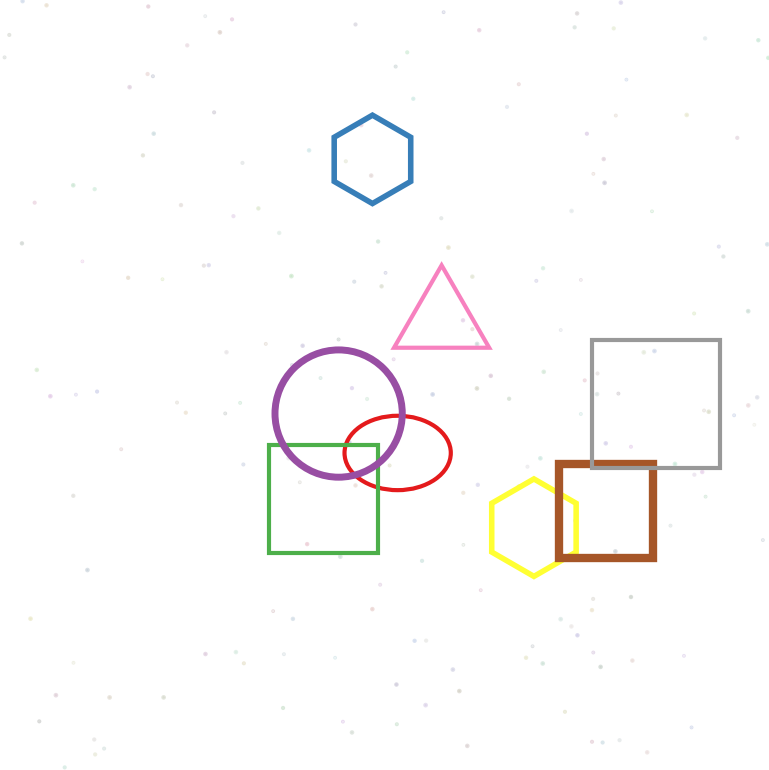[{"shape": "oval", "thickness": 1.5, "radius": 0.35, "center": [0.516, 0.412]}, {"shape": "hexagon", "thickness": 2, "radius": 0.29, "center": [0.484, 0.793]}, {"shape": "square", "thickness": 1.5, "radius": 0.35, "center": [0.42, 0.352]}, {"shape": "circle", "thickness": 2.5, "radius": 0.41, "center": [0.44, 0.463]}, {"shape": "hexagon", "thickness": 2, "radius": 0.32, "center": [0.693, 0.315]}, {"shape": "square", "thickness": 3, "radius": 0.31, "center": [0.787, 0.336]}, {"shape": "triangle", "thickness": 1.5, "radius": 0.36, "center": [0.574, 0.584]}, {"shape": "square", "thickness": 1.5, "radius": 0.42, "center": [0.852, 0.475]}]